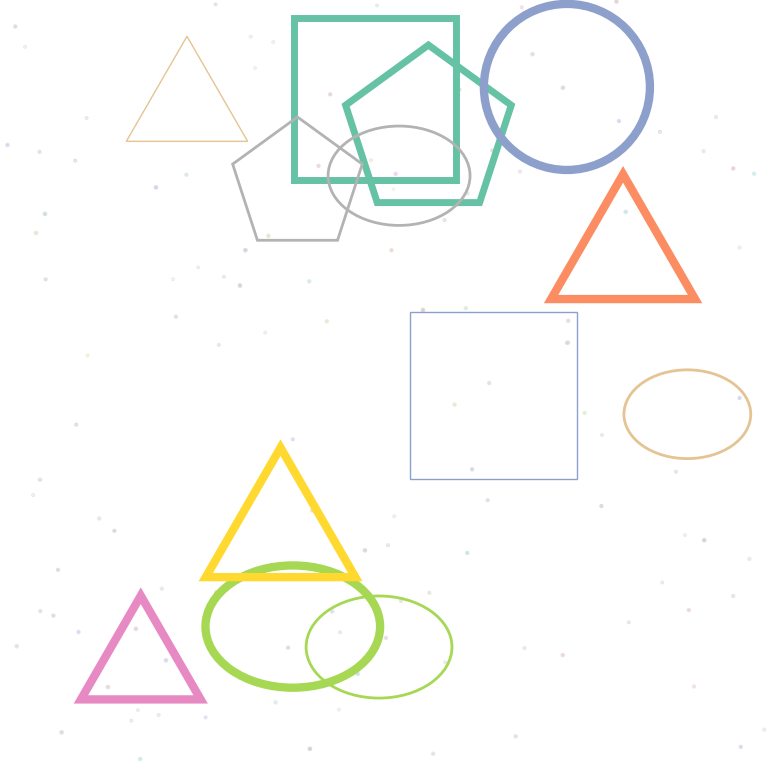[{"shape": "pentagon", "thickness": 2.5, "radius": 0.57, "center": [0.556, 0.828]}, {"shape": "square", "thickness": 2.5, "radius": 0.53, "center": [0.487, 0.871]}, {"shape": "triangle", "thickness": 3, "radius": 0.54, "center": [0.809, 0.666]}, {"shape": "circle", "thickness": 3, "radius": 0.54, "center": [0.736, 0.887]}, {"shape": "square", "thickness": 0.5, "radius": 0.54, "center": [0.641, 0.487]}, {"shape": "triangle", "thickness": 3, "radius": 0.45, "center": [0.183, 0.137]}, {"shape": "oval", "thickness": 1, "radius": 0.47, "center": [0.492, 0.16]}, {"shape": "oval", "thickness": 3, "radius": 0.57, "center": [0.38, 0.186]}, {"shape": "triangle", "thickness": 3, "radius": 0.56, "center": [0.364, 0.307]}, {"shape": "triangle", "thickness": 0.5, "radius": 0.45, "center": [0.243, 0.862]}, {"shape": "oval", "thickness": 1, "radius": 0.41, "center": [0.893, 0.462]}, {"shape": "oval", "thickness": 1, "radius": 0.46, "center": [0.518, 0.772]}, {"shape": "pentagon", "thickness": 1, "radius": 0.44, "center": [0.386, 0.76]}]